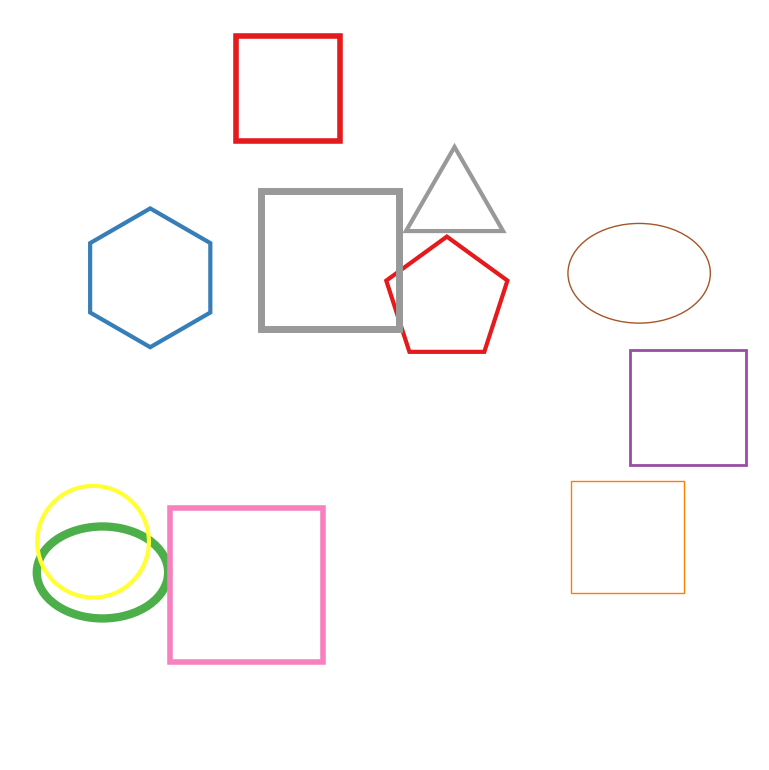[{"shape": "square", "thickness": 2, "radius": 0.34, "center": [0.374, 0.885]}, {"shape": "pentagon", "thickness": 1.5, "radius": 0.41, "center": [0.58, 0.61]}, {"shape": "hexagon", "thickness": 1.5, "radius": 0.45, "center": [0.195, 0.639]}, {"shape": "oval", "thickness": 3, "radius": 0.43, "center": [0.133, 0.257]}, {"shape": "square", "thickness": 1, "radius": 0.37, "center": [0.894, 0.471]}, {"shape": "square", "thickness": 0.5, "radius": 0.37, "center": [0.815, 0.303]}, {"shape": "circle", "thickness": 1.5, "radius": 0.36, "center": [0.121, 0.296]}, {"shape": "oval", "thickness": 0.5, "radius": 0.46, "center": [0.83, 0.645]}, {"shape": "square", "thickness": 2, "radius": 0.5, "center": [0.32, 0.24]}, {"shape": "square", "thickness": 2.5, "radius": 0.45, "center": [0.429, 0.662]}, {"shape": "triangle", "thickness": 1.5, "radius": 0.36, "center": [0.59, 0.736]}]